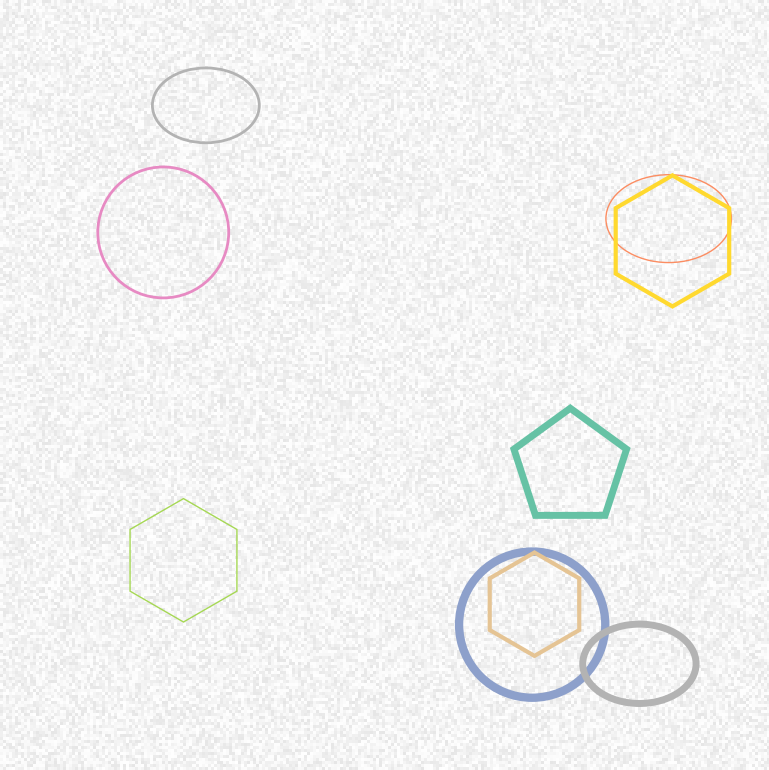[{"shape": "pentagon", "thickness": 2.5, "radius": 0.38, "center": [0.741, 0.393]}, {"shape": "oval", "thickness": 0.5, "radius": 0.41, "center": [0.868, 0.716]}, {"shape": "circle", "thickness": 3, "radius": 0.47, "center": [0.691, 0.189]}, {"shape": "circle", "thickness": 1, "radius": 0.43, "center": [0.212, 0.698]}, {"shape": "hexagon", "thickness": 0.5, "radius": 0.4, "center": [0.238, 0.272]}, {"shape": "hexagon", "thickness": 1.5, "radius": 0.43, "center": [0.873, 0.687]}, {"shape": "hexagon", "thickness": 1.5, "radius": 0.34, "center": [0.694, 0.215]}, {"shape": "oval", "thickness": 1, "radius": 0.35, "center": [0.267, 0.863]}, {"shape": "oval", "thickness": 2.5, "radius": 0.37, "center": [0.83, 0.138]}]